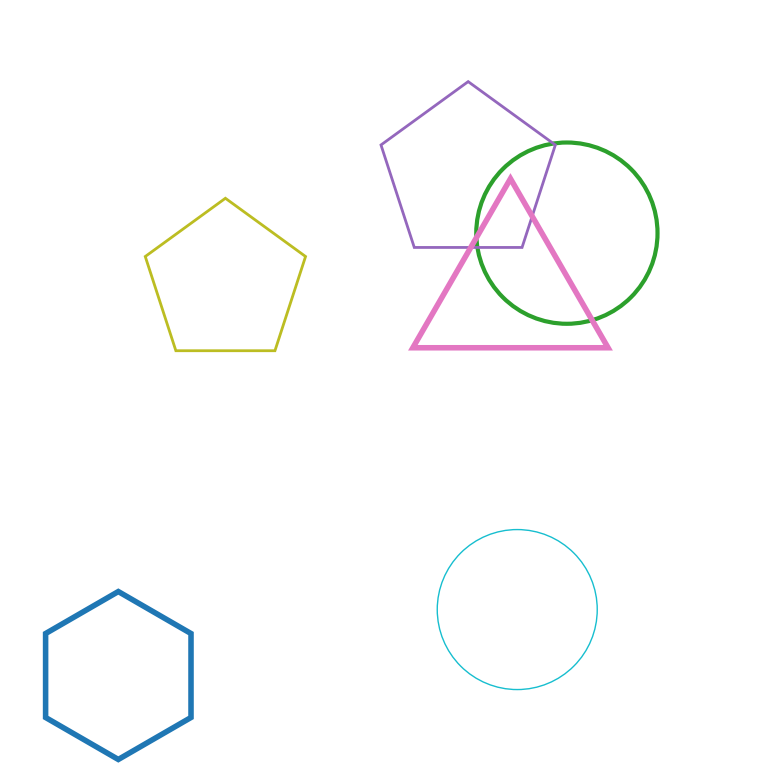[{"shape": "hexagon", "thickness": 2, "radius": 0.55, "center": [0.154, 0.123]}, {"shape": "circle", "thickness": 1.5, "radius": 0.59, "center": [0.736, 0.697]}, {"shape": "pentagon", "thickness": 1, "radius": 0.6, "center": [0.608, 0.775]}, {"shape": "triangle", "thickness": 2, "radius": 0.73, "center": [0.663, 0.622]}, {"shape": "pentagon", "thickness": 1, "radius": 0.55, "center": [0.293, 0.633]}, {"shape": "circle", "thickness": 0.5, "radius": 0.52, "center": [0.672, 0.208]}]